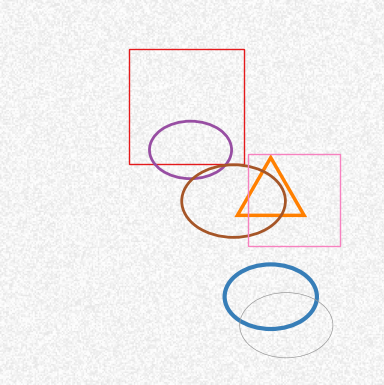[{"shape": "square", "thickness": 1, "radius": 0.74, "center": [0.484, 0.724]}, {"shape": "oval", "thickness": 3, "radius": 0.6, "center": [0.703, 0.229]}, {"shape": "oval", "thickness": 2, "radius": 0.53, "center": [0.495, 0.611]}, {"shape": "triangle", "thickness": 2.5, "radius": 0.5, "center": [0.703, 0.491]}, {"shape": "oval", "thickness": 2, "radius": 0.67, "center": [0.607, 0.478]}, {"shape": "square", "thickness": 1, "radius": 0.59, "center": [0.764, 0.481]}, {"shape": "oval", "thickness": 0.5, "radius": 0.61, "center": [0.744, 0.155]}]